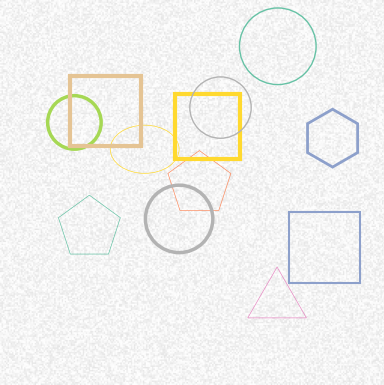[{"shape": "circle", "thickness": 1, "radius": 0.5, "center": [0.722, 0.88]}, {"shape": "pentagon", "thickness": 0.5, "radius": 0.42, "center": [0.232, 0.408]}, {"shape": "pentagon", "thickness": 0.5, "radius": 0.43, "center": [0.518, 0.523]}, {"shape": "hexagon", "thickness": 2, "radius": 0.38, "center": [0.864, 0.641]}, {"shape": "square", "thickness": 1.5, "radius": 0.46, "center": [0.843, 0.357]}, {"shape": "triangle", "thickness": 0.5, "radius": 0.44, "center": [0.72, 0.218]}, {"shape": "circle", "thickness": 2.5, "radius": 0.35, "center": [0.193, 0.682]}, {"shape": "square", "thickness": 3, "radius": 0.42, "center": [0.539, 0.671]}, {"shape": "oval", "thickness": 0.5, "radius": 0.45, "center": [0.376, 0.612]}, {"shape": "square", "thickness": 3, "radius": 0.46, "center": [0.274, 0.711]}, {"shape": "circle", "thickness": 1, "radius": 0.4, "center": [0.573, 0.721]}, {"shape": "circle", "thickness": 2.5, "radius": 0.44, "center": [0.465, 0.431]}]